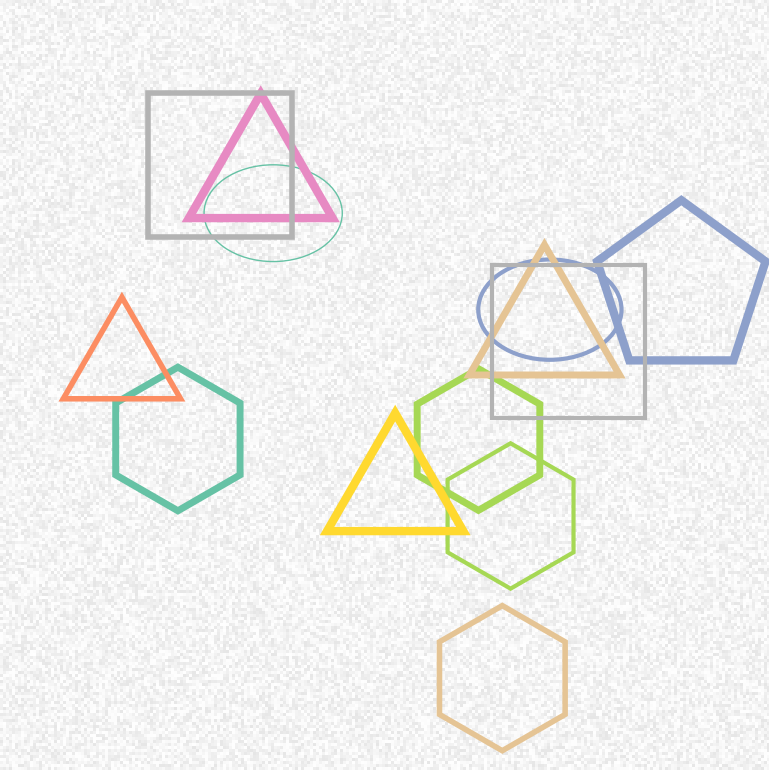[{"shape": "oval", "thickness": 0.5, "radius": 0.45, "center": [0.355, 0.723]}, {"shape": "hexagon", "thickness": 2.5, "radius": 0.47, "center": [0.231, 0.43]}, {"shape": "triangle", "thickness": 2, "radius": 0.44, "center": [0.158, 0.526]}, {"shape": "pentagon", "thickness": 3, "radius": 0.57, "center": [0.885, 0.625]}, {"shape": "oval", "thickness": 1.5, "radius": 0.47, "center": [0.714, 0.598]}, {"shape": "triangle", "thickness": 3, "radius": 0.54, "center": [0.339, 0.771]}, {"shape": "hexagon", "thickness": 1.5, "radius": 0.47, "center": [0.663, 0.33]}, {"shape": "hexagon", "thickness": 2.5, "radius": 0.46, "center": [0.621, 0.429]}, {"shape": "triangle", "thickness": 3, "radius": 0.51, "center": [0.513, 0.361]}, {"shape": "triangle", "thickness": 2.5, "radius": 0.56, "center": [0.707, 0.569]}, {"shape": "hexagon", "thickness": 2, "radius": 0.47, "center": [0.652, 0.119]}, {"shape": "square", "thickness": 2, "radius": 0.47, "center": [0.286, 0.786]}, {"shape": "square", "thickness": 1.5, "radius": 0.5, "center": [0.738, 0.556]}]